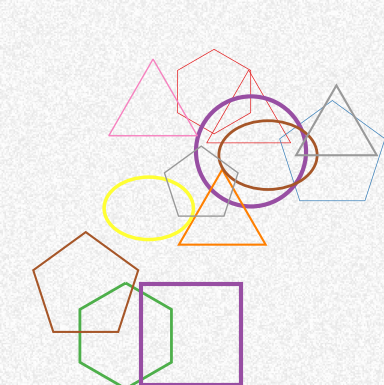[{"shape": "triangle", "thickness": 0.5, "radius": 0.63, "center": [0.646, 0.692]}, {"shape": "hexagon", "thickness": 0.5, "radius": 0.55, "center": [0.556, 0.762]}, {"shape": "pentagon", "thickness": 0.5, "radius": 0.72, "center": [0.863, 0.595]}, {"shape": "hexagon", "thickness": 2, "radius": 0.69, "center": [0.326, 0.128]}, {"shape": "circle", "thickness": 3, "radius": 0.71, "center": [0.652, 0.607]}, {"shape": "square", "thickness": 3, "radius": 0.65, "center": [0.497, 0.131]}, {"shape": "triangle", "thickness": 1.5, "radius": 0.65, "center": [0.577, 0.43]}, {"shape": "oval", "thickness": 2.5, "radius": 0.58, "center": [0.386, 0.459]}, {"shape": "oval", "thickness": 2, "radius": 0.64, "center": [0.696, 0.597]}, {"shape": "pentagon", "thickness": 1.5, "radius": 0.72, "center": [0.223, 0.254]}, {"shape": "triangle", "thickness": 1, "radius": 0.66, "center": [0.398, 0.714]}, {"shape": "pentagon", "thickness": 1, "radius": 0.5, "center": [0.523, 0.52]}, {"shape": "triangle", "thickness": 1.5, "radius": 0.6, "center": [0.874, 0.657]}]